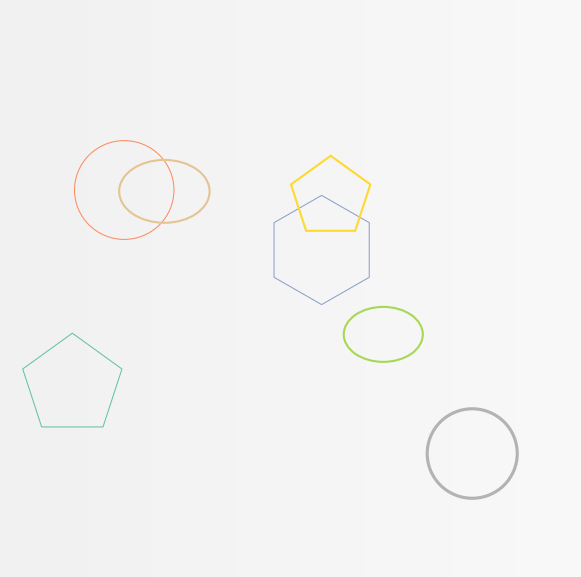[{"shape": "pentagon", "thickness": 0.5, "radius": 0.45, "center": [0.124, 0.332]}, {"shape": "circle", "thickness": 0.5, "radius": 0.43, "center": [0.214, 0.67]}, {"shape": "hexagon", "thickness": 0.5, "radius": 0.47, "center": [0.553, 0.566]}, {"shape": "oval", "thickness": 1, "radius": 0.34, "center": [0.659, 0.42]}, {"shape": "pentagon", "thickness": 1, "radius": 0.36, "center": [0.569, 0.658]}, {"shape": "oval", "thickness": 1, "radius": 0.39, "center": [0.283, 0.668]}, {"shape": "circle", "thickness": 1.5, "radius": 0.39, "center": [0.812, 0.214]}]